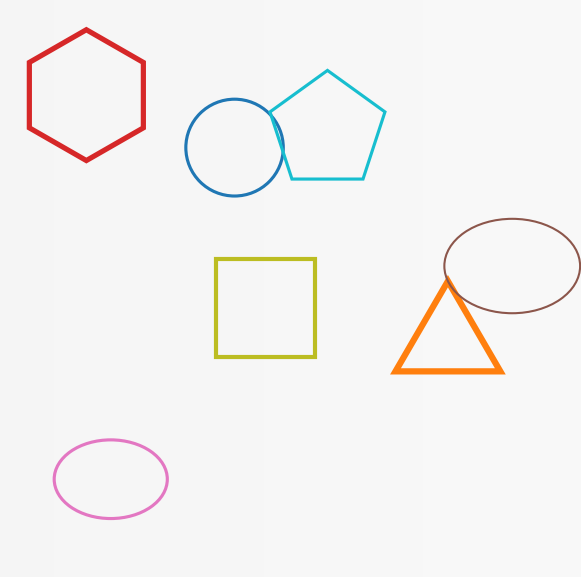[{"shape": "circle", "thickness": 1.5, "radius": 0.42, "center": [0.404, 0.744]}, {"shape": "triangle", "thickness": 3, "radius": 0.52, "center": [0.771, 0.408]}, {"shape": "hexagon", "thickness": 2.5, "radius": 0.57, "center": [0.149, 0.834]}, {"shape": "oval", "thickness": 1, "radius": 0.58, "center": [0.881, 0.538]}, {"shape": "oval", "thickness": 1.5, "radius": 0.49, "center": [0.191, 0.169]}, {"shape": "square", "thickness": 2, "radius": 0.43, "center": [0.457, 0.466]}, {"shape": "pentagon", "thickness": 1.5, "radius": 0.52, "center": [0.563, 0.773]}]